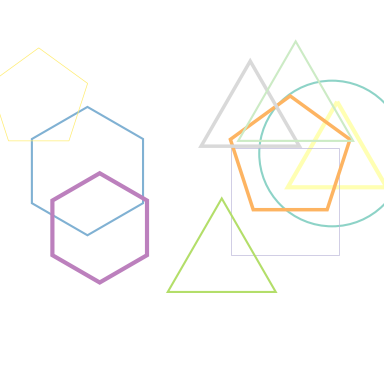[{"shape": "circle", "thickness": 1.5, "radius": 0.95, "center": [0.863, 0.601]}, {"shape": "triangle", "thickness": 3, "radius": 0.74, "center": [0.876, 0.588]}, {"shape": "square", "thickness": 0.5, "radius": 0.7, "center": [0.74, 0.477]}, {"shape": "hexagon", "thickness": 1.5, "radius": 0.83, "center": [0.227, 0.556]}, {"shape": "pentagon", "thickness": 2.5, "radius": 0.82, "center": [0.754, 0.587]}, {"shape": "triangle", "thickness": 1.5, "radius": 0.81, "center": [0.576, 0.323]}, {"shape": "triangle", "thickness": 2.5, "radius": 0.74, "center": [0.65, 0.694]}, {"shape": "hexagon", "thickness": 3, "radius": 0.71, "center": [0.259, 0.408]}, {"shape": "triangle", "thickness": 1.5, "radius": 0.86, "center": [0.768, 0.72]}, {"shape": "pentagon", "thickness": 0.5, "radius": 0.67, "center": [0.101, 0.742]}]